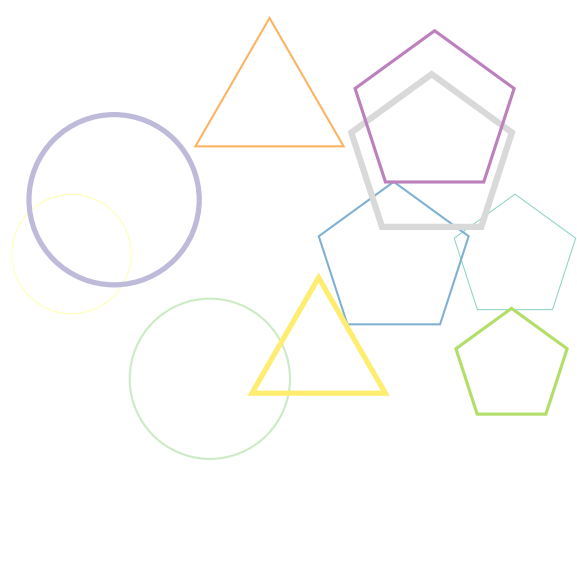[{"shape": "pentagon", "thickness": 0.5, "radius": 0.55, "center": [0.892, 0.552]}, {"shape": "circle", "thickness": 0.5, "radius": 0.52, "center": [0.124, 0.559]}, {"shape": "circle", "thickness": 2.5, "radius": 0.74, "center": [0.198, 0.653]}, {"shape": "pentagon", "thickness": 1, "radius": 0.68, "center": [0.682, 0.548]}, {"shape": "triangle", "thickness": 1, "radius": 0.74, "center": [0.467, 0.82]}, {"shape": "pentagon", "thickness": 1.5, "radius": 0.51, "center": [0.886, 0.364]}, {"shape": "pentagon", "thickness": 3, "radius": 0.73, "center": [0.747, 0.725]}, {"shape": "pentagon", "thickness": 1.5, "radius": 0.72, "center": [0.753, 0.801]}, {"shape": "circle", "thickness": 1, "radius": 0.69, "center": [0.363, 0.343]}, {"shape": "triangle", "thickness": 2.5, "radius": 0.67, "center": [0.552, 0.385]}]